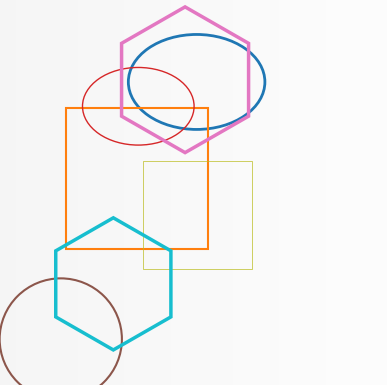[{"shape": "oval", "thickness": 2, "radius": 0.88, "center": [0.507, 0.787]}, {"shape": "square", "thickness": 1.5, "radius": 0.92, "center": [0.354, 0.537]}, {"shape": "oval", "thickness": 1, "radius": 0.72, "center": [0.357, 0.724]}, {"shape": "circle", "thickness": 1.5, "radius": 0.79, "center": [0.157, 0.119]}, {"shape": "hexagon", "thickness": 2.5, "radius": 0.95, "center": [0.478, 0.793]}, {"shape": "square", "thickness": 0.5, "radius": 0.7, "center": [0.509, 0.442]}, {"shape": "hexagon", "thickness": 2.5, "radius": 0.86, "center": [0.292, 0.263]}]